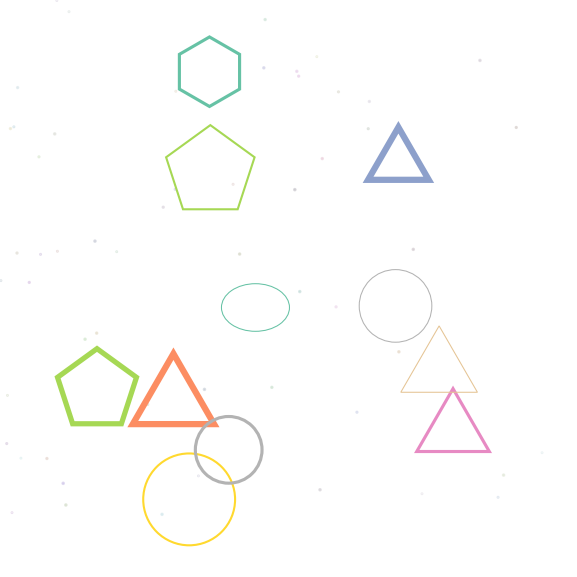[{"shape": "hexagon", "thickness": 1.5, "radius": 0.3, "center": [0.363, 0.875]}, {"shape": "oval", "thickness": 0.5, "radius": 0.29, "center": [0.442, 0.467]}, {"shape": "triangle", "thickness": 3, "radius": 0.41, "center": [0.3, 0.305]}, {"shape": "triangle", "thickness": 3, "radius": 0.3, "center": [0.69, 0.718]}, {"shape": "triangle", "thickness": 1.5, "radius": 0.36, "center": [0.784, 0.254]}, {"shape": "pentagon", "thickness": 1, "radius": 0.4, "center": [0.364, 0.702]}, {"shape": "pentagon", "thickness": 2.5, "radius": 0.36, "center": [0.168, 0.323]}, {"shape": "circle", "thickness": 1, "radius": 0.4, "center": [0.328, 0.134]}, {"shape": "triangle", "thickness": 0.5, "radius": 0.38, "center": [0.76, 0.358]}, {"shape": "circle", "thickness": 1.5, "radius": 0.29, "center": [0.396, 0.22]}, {"shape": "circle", "thickness": 0.5, "radius": 0.31, "center": [0.685, 0.469]}]